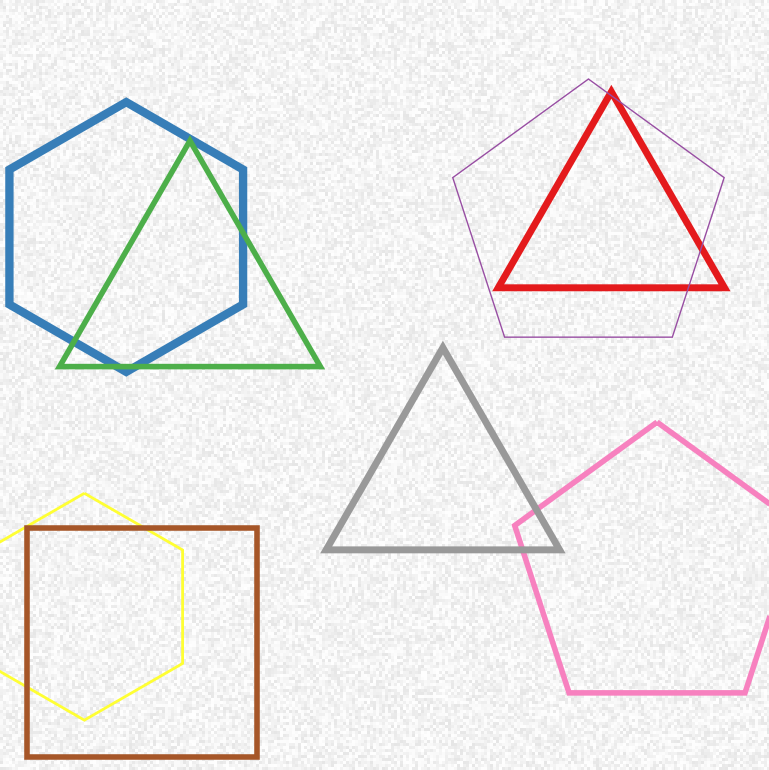[{"shape": "triangle", "thickness": 2.5, "radius": 0.85, "center": [0.794, 0.711]}, {"shape": "hexagon", "thickness": 3, "radius": 0.88, "center": [0.164, 0.692]}, {"shape": "triangle", "thickness": 2, "radius": 0.98, "center": [0.247, 0.622]}, {"shape": "pentagon", "thickness": 0.5, "radius": 0.93, "center": [0.764, 0.712]}, {"shape": "hexagon", "thickness": 1, "radius": 0.74, "center": [0.11, 0.212]}, {"shape": "square", "thickness": 2, "radius": 0.74, "center": [0.184, 0.166]}, {"shape": "pentagon", "thickness": 2, "radius": 0.97, "center": [0.853, 0.257]}, {"shape": "triangle", "thickness": 2.5, "radius": 0.88, "center": [0.575, 0.373]}]